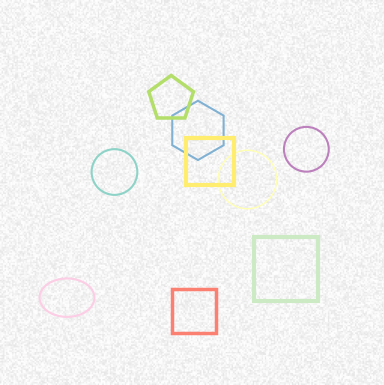[{"shape": "circle", "thickness": 1.5, "radius": 0.3, "center": [0.297, 0.553]}, {"shape": "circle", "thickness": 1, "radius": 0.38, "center": [0.643, 0.534]}, {"shape": "square", "thickness": 2.5, "radius": 0.29, "center": [0.504, 0.193]}, {"shape": "hexagon", "thickness": 1.5, "radius": 0.38, "center": [0.514, 0.661]}, {"shape": "pentagon", "thickness": 2.5, "radius": 0.31, "center": [0.444, 0.743]}, {"shape": "oval", "thickness": 1.5, "radius": 0.36, "center": [0.174, 0.227]}, {"shape": "circle", "thickness": 1.5, "radius": 0.29, "center": [0.796, 0.612]}, {"shape": "square", "thickness": 3, "radius": 0.42, "center": [0.743, 0.301]}, {"shape": "square", "thickness": 3, "radius": 0.31, "center": [0.546, 0.581]}]